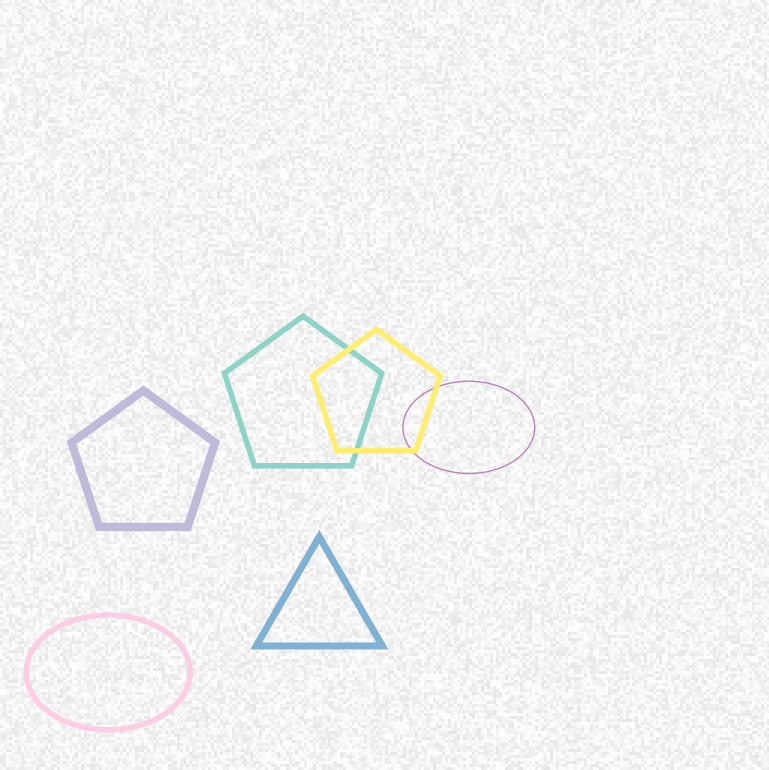[{"shape": "pentagon", "thickness": 2, "radius": 0.54, "center": [0.394, 0.482]}, {"shape": "pentagon", "thickness": 3, "radius": 0.49, "center": [0.186, 0.395]}, {"shape": "triangle", "thickness": 2.5, "radius": 0.47, "center": [0.415, 0.208]}, {"shape": "oval", "thickness": 2, "radius": 0.53, "center": [0.14, 0.127]}, {"shape": "oval", "thickness": 0.5, "radius": 0.43, "center": [0.609, 0.445]}, {"shape": "pentagon", "thickness": 2, "radius": 0.44, "center": [0.489, 0.485]}]